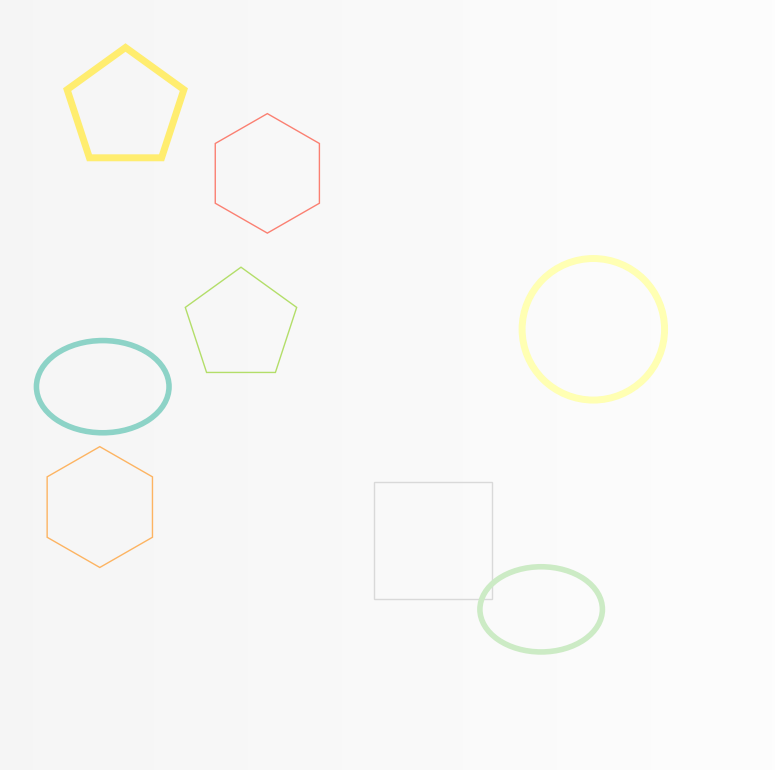[{"shape": "oval", "thickness": 2, "radius": 0.43, "center": [0.133, 0.498]}, {"shape": "circle", "thickness": 2.5, "radius": 0.46, "center": [0.766, 0.572]}, {"shape": "hexagon", "thickness": 0.5, "radius": 0.39, "center": [0.345, 0.775]}, {"shape": "hexagon", "thickness": 0.5, "radius": 0.39, "center": [0.129, 0.341]}, {"shape": "pentagon", "thickness": 0.5, "radius": 0.38, "center": [0.311, 0.577]}, {"shape": "square", "thickness": 0.5, "radius": 0.38, "center": [0.559, 0.298]}, {"shape": "oval", "thickness": 2, "radius": 0.4, "center": [0.698, 0.209]}, {"shape": "pentagon", "thickness": 2.5, "radius": 0.4, "center": [0.162, 0.859]}]